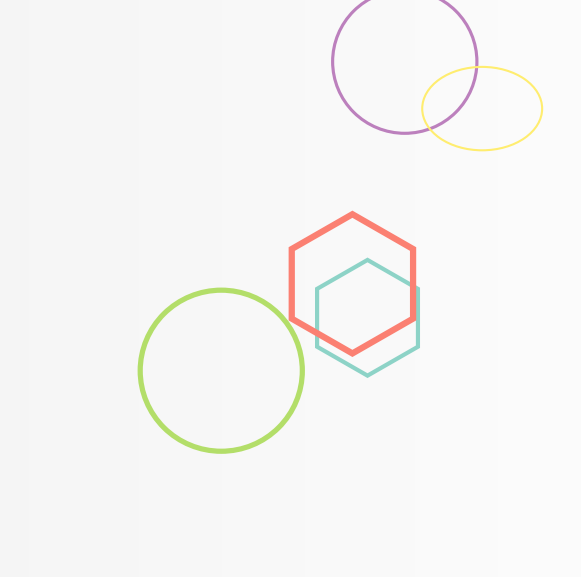[{"shape": "hexagon", "thickness": 2, "radius": 0.5, "center": [0.632, 0.449]}, {"shape": "hexagon", "thickness": 3, "radius": 0.6, "center": [0.606, 0.508]}, {"shape": "circle", "thickness": 2.5, "radius": 0.7, "center": [0.381, 0.357]}, {"shape": "circle", "thickness": 1.5, "radius": 0.62, "center": [0.696, 0.892]}, {"shape": "oval", "thickness": 1, "radius": 0.52, "center": [0.83, 0.811]}]